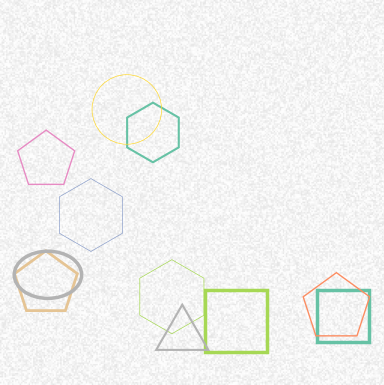[{"shape": "hexagon", "thickness": 1.5, "radius": 0.39, "center": [0.397, 0.656]}, {"shape": "square", "thickness": 2.5, "radius": 0.33, "center": [0.891, 0.179]}, {"shape": "pentagon", "thickness": 1, "radius": 0.45, "center": [0.874, 0.201]}, {"shape": "hexagon", "thickness": 0.5, "radius": 0.47, "center": [0.236, 0.441]}, {"shape": "pentagon", "thickness": 1, "radius": 0.39, "center": [0.12, 0.584]}, {"shape": "square", "thickness": 2.5, "radius": 0.4, "center": [0.614, 0.166]}, {"shape": "hexagon", "thickness": 0.5, "radius": 0.48, "center": [0.446, 0.229]}, {"shape": "circle", "thickness": 0.5, "radius": 0.45, "center": [0.329, 0.716]}, {"shape": "pentagon", "thickness": 2, "radius": 0.43, "center": [0.119, 0.263]}, {"shape": "triangle", "thickness": 1.5, "radius": 0.39, "center": [0.473, 0.13]}, {"shape": "oval", "thickness": 2.5, "radius": 0.44, "center": [0.124, 0.286]}]